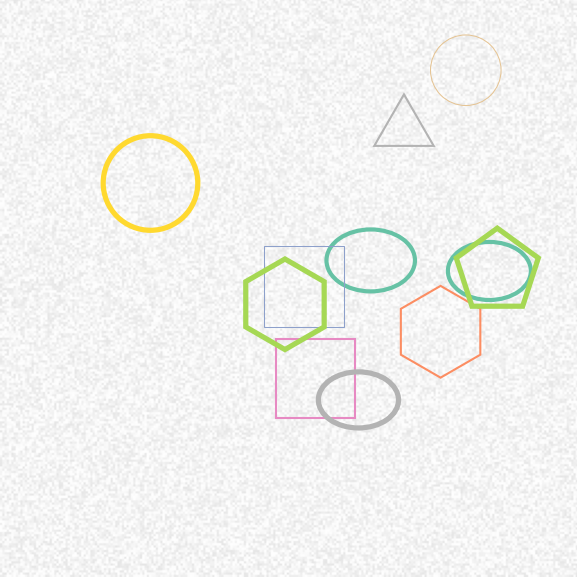[{"shape": "oval", "thickness": 2, "radius": 0.36, "center": [0.847, 0.53]}, {"shape": "oval", "thickness": 2, "radius": 0.38, "center": [0.642, 0.548]}, {"shape": "hexagon", "thickness": 1, "radius": 0.4, "center": [0.763, 0.425]}, {"shape": "square", "thickness": 0.5, "radius": 0.35, "center": [0.526, 0.503]}, {"shape": "square", "thickness": 1, "radius": 0.34, "center": [0.547, 0.343]}, {"shape": "pentagon", "thickness": 2.5, "radius": 0.37, "center": [0.861, 0.529]}, {"shape": "hexagon", "thickness": 2.5, "radius": 0.39, "center": [0.493, 0.472]}, {"shape": "circle", "thickness": 2.5, "radius": 0.41, "center": [0.261, 0.682]}, {"shape": "circle", "thickness": 0.5, "radius": 0.31, "center": [0.807, 0.878]}, {"shape": "oval", "thickness": 2.5, "radius": 0.35, "center": [0.621, 0.307]}, {"shape": "triangle", "thickness": 1, "radius": 0.3, "center": [0.7, 0.776]}]